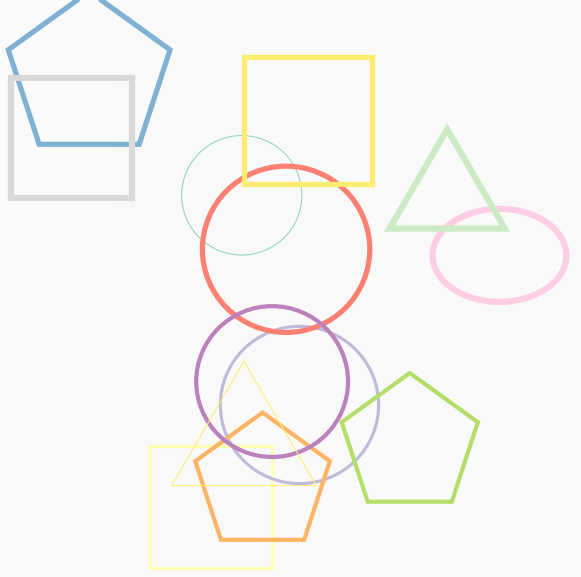[{"shape": "circle", "thickness": 0.5, "radius": 0.52, "center": [0.416, 0.661]}, {"shape": "square", "thickness": 1.5, "radius": 0.53, "center": [0.363, 0.122]}, {"shape": "circle", "thickness": 1.5, "radius": 0.68, "center": [0.515, 0.298]}, {"shape": "circle", "thickness": 2.5, "radius": 0.72, "center": [0.492, 0.567]}, {"shape": "pentagon", "thickness": 2.5, "radius": 0.73, "center": [0.153, 0.868]}, {"shape": "pentagon", "thickness": 2, "radius": 0.61, "center": [0.452, 0.163]}, {"shape": "pentagon", "thickness": 2, "radius": 0.62, "center": [0.705, 0.23]}, {"shape": "oval", "thickness": 3, "radius": 0.58, "center": [0.859, 0.557]}, {"shape": "square", "thickness": 3, "radius": 0.52, "center": [0.123, 0.76]}, {"shape": "circle", "thickness": 2, "radius": 0.65, "center": [0.468, 0.338]}, {"shape": "triangle", "thickness": 3, "radius": 0.57, "center": [0.769, 0.661]}, {"shape": "square", "thickness": 2.5, "radius": 0.55, "center": [0.53, 0.791]}, {"shape": "triangle", "thickness": 0.5, "radius": 0.72, "center": [0.42, 0.23]}]